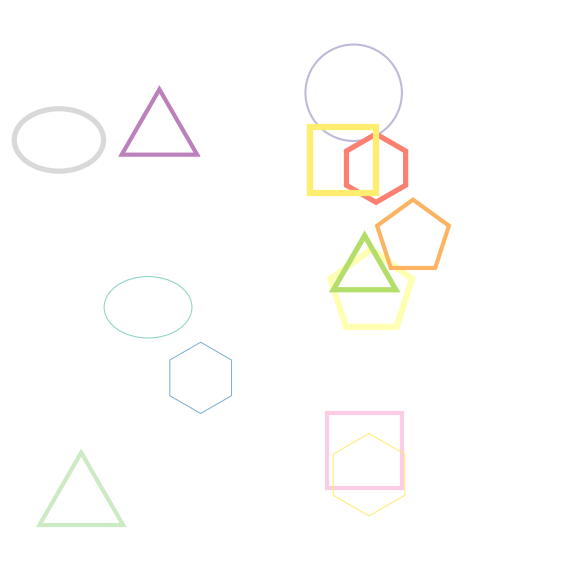[{"shape": "oval", "thickness": 0.5, "radius": 0.38, "center": [0.256, 0.467]}, {"shape": "pentagon", "thickness": 3, "radius": 0.37, "center": [0.643, 0.493]}, {"shape": "circle", "thickness": 1, "radius": 0.42, "center": [0.612, 0.838]}, {"shape": "hexagon", "thickness": 2.5, "radius": 0.3, "center": [0.651, 0.708]}, {"shape": "hexagon", "thickness": 0.5, "radius": 0.31, "center": [0.347, 0.345]}, {"shape": "pentagon", "thickness": 2, "radius": 0.33, "center": [0.715, 0.588]}, {"shape": "triangle", "thickness": 2.5, "radius": 0.31, "center": [0.631, 0.529]}, {"shape": "square", "thickness": 2, "radius": 0.32, "center": [0.631, 0.219]}, {"shape": "oval", "thickness": 2.5, "radius": 0.39, "center": [0.102, 0.757]}, {"shape": "triangle", "thickness": 2, "radius": 0.38, "center": [0.276, 0.769]}, {"shape": "triangle", "thickness": 2, "radius": 0.42, "center": [0.141, 0.132]}, {"shape": "hexagon", "thickness": 0.5, "radius": 0.36, "center": [0.639, 0.177]}, {"shape": "square", "thickness": 3, "radius": 0.29, "center": [0.594, 0.722]}]